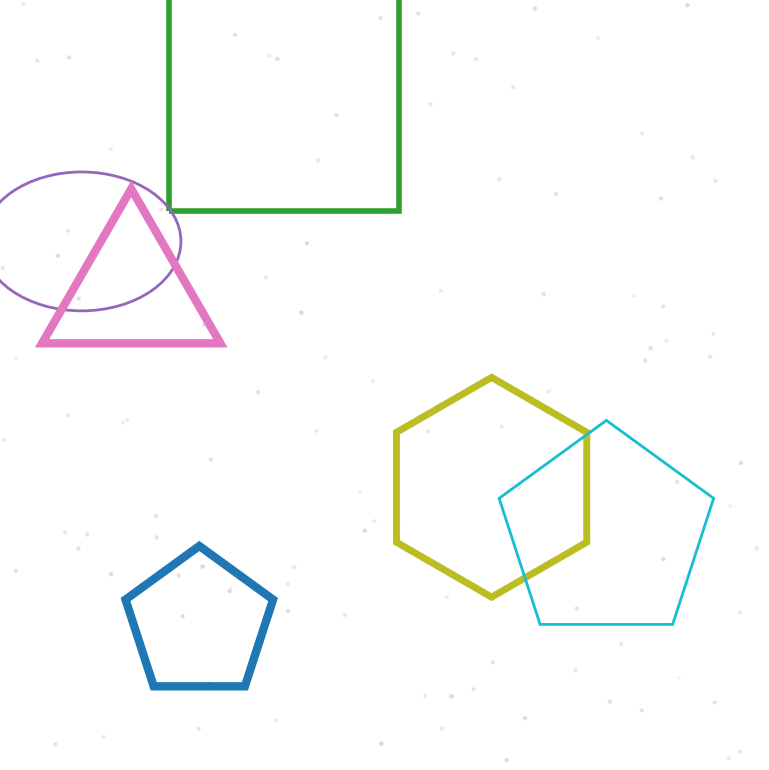[{"shape": "pentagon", "thickness": 3, "radius": 0.5, "center": [0.259, 0.19]}, {"shape": "square", "thickness": 2, "radius": 0.75, "center": [0.369, 0.875]}, {"shape": "oval", "thickness": 1, "radius": 0.64, "center": [0.106, 0.686]}, {"shape": "triangle", "thickness": 3, "radius": 0.67, "center": [0.17, 0.621]}, {"shape": "hexagon", "thickness": 2.5, "radius": 0.71, "center": [0.638, 0.367]}, {"shape": "pentagon", "thickness": 1, "radius": 0.73, "center": [0.788, 0.308]}]